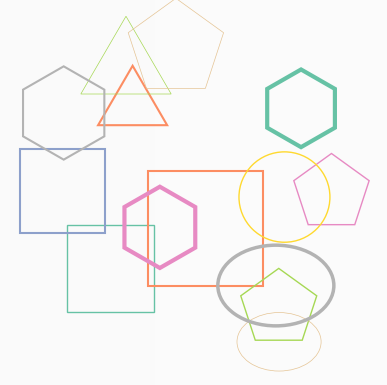[{"shape": "square", "thickness": 1, "radius": 0.57, "center": [0.285, 0.303]}, {"shape": "hexagon", "thickness": 3, "radius": 0.5, "center": [0.777, 0.719]}, {"shape": "square", "thickness": 1.5, "radius": 0.74, "center": [0.531, 0.407]}, {"shape": "triangle", "thickness": 1.5, "radius": 0.51, "center": [0.342, 0.726]}, {"shape": "square", "thickness": 1.5, "radius": 0.54, "center": [0.162, 0.504]}, {"shape": "hexagon", "thickness": 3, "radius": 0.53, "center": [0.413, 0.41]}, {"shape": "pentagon", "thickness": 1, "radius": 0.51, "center": [0.855, 0.499]}, {"shape": "pentagon", "thickness": 1, "radius": 0.52, "center": [0.719, 0.2]}, {"shape": "triangle", "thickness": 0.5, "radius": 0.67, "center": [0.325, 0.823]}, {"shape": "circle", "thickness": 1, "radius": 0.59, "center": [0.734, 0.488]}, {"shape": "pentagon", "thickness": 0.5, "radius": 0.65, "center": [0.454, 0.875]}, {"shape": "oval", "thickness": 0.5, "radius": 0.54, "center": [0.72, 0.112]}, {"shape": "hexagon", "thickness": 1.5, "radius": 0.61, "center": [0.164, 0.707]}, {"shape": "oval", "thickness": 2.5, "radius": 0.75, "center": [0.712, 0.258]}]